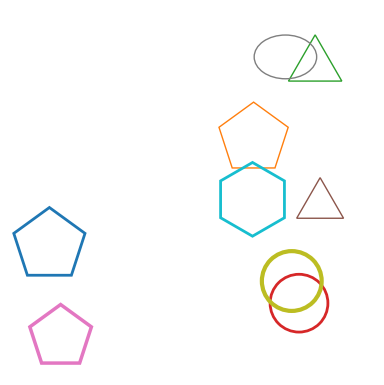[{"shape": "pentagon", "thickness": 2, "radius": 0.49, "center": [0.128, 0.364]}, {"shape": "pentagon", "thickness": 1, "radius": 0.47, "center": [0.659, 0.64]}, {"shape": "triangle", "thickness": 1, "radius": 0.4, "center": [0.819, 0.829]}, {"shape": "circle", "thickness": 2, "radius": 0.38, "center": [0.777, 0.213]}, {"shape": "triangle", "thickness": 1, "radius": 0.35, "center": [0.831, 0.468]}, {"shape": "pentagon", "thickness": 2.5, "radius": 0.42, "center": [0.157, 0.125]}, {"shape": "oval", "thickness": 1, "radius": 0.41, "center": [0.741, 0.852]}, {"shape": "circle", "thickness": 3, "radius": 0.39, "center": [0.758, 0.27]}, {"shape": "hexagon", "thickness": 2, "radius": 0.48, "center": [0.656, 0.482]}]